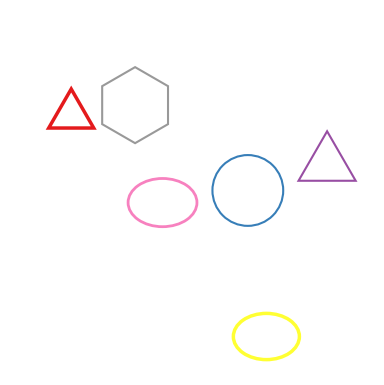[{"shape": "triangle", "thickness": 2.5, "radius": 0.34, "center": [0.185, 0.701]}, {"shape": "circle", "thickness": 1.5, "radius": 0.46, "center": [0.644, 0.505]}, {"shape": "triangle", "thickness": 1.5, "radius": 0.43, "center": [0.85, 0.573]}, {"shape": "oval", "thickness": 2.5, "radius": 0.43, "center": [0.692, 0.126]}, {"shape": "oval", "thickness": 2, "radius": 0.45, "center": [0.422, 0.474]}, {"shape": "hexagon", "thickness": 1.5, "radius": 0.49, "center": [0.351, 0.727]}]